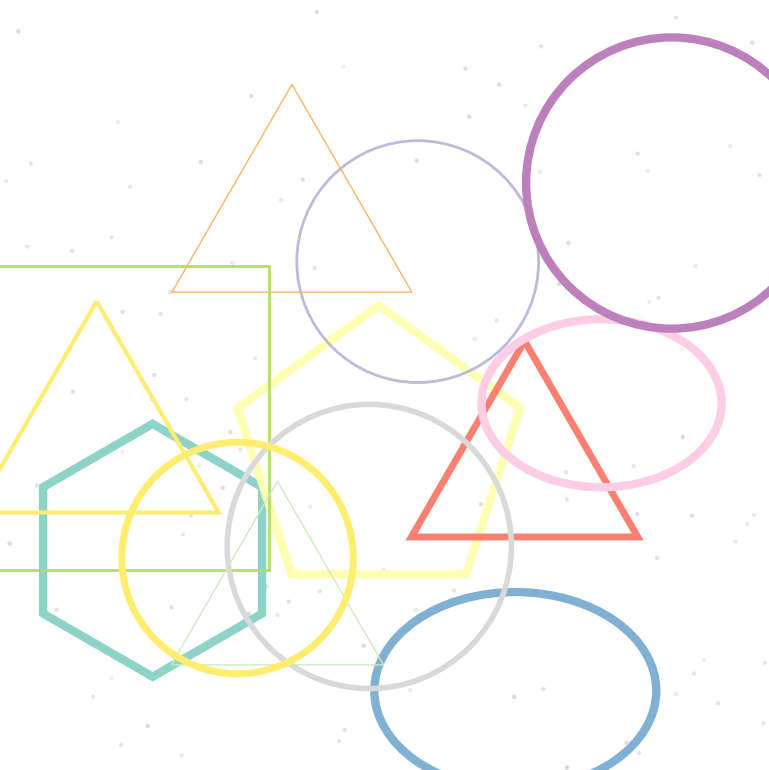[{"shape": "hexagon", "thickness": 3, "radius": 0.82, "center": [0.198, 0.285]}, {"shape": "pentagon", "thickness": 3, "radius": 0.96, "center": [0.492, 0.41]}, {"shape": "circle", "thickness": 1, "radius": 0.79, "center": [0.542, 0.66]}, {"shape": "triangle", "thickness": 2.5, "radius": 0.85, "center": [0.681, 0.387]}, {"shape": "oval", "thickness": 3, "radius": 0.92, "center": [0.669, 0.103]}, {"shape": "triangle", "thickness": 0.5, "radius": 0.9, "center": [0.379, 0.71]}, {"shape": "square", "thickness": 1, "radius": 0.99, "center": [0.152, 0.457]}, {"shape": "oval", "thickness": 3, "radius": 0.78, "center": [0.781, 0.476]}, {"shape": "circle", "thickness": 2, "radius": 0.92, "center": [0.48, 0.29]}, {"shape": "circle", "thickness": 3, "radius": 0.95, "center": [0.872, 0.762]}, {"shape": "triangle", "thickness": 0.5, "radius": 0.79, "center": [0.36, 0.216]}, {"shape": "circle", "thickness": 2.5, "radius": 0.75, "center": [0.309, 0.275]}, {"shape": "triangle", "thickness": 1.5, "radius": 0.91, "center": [0.126, 0.426]}]